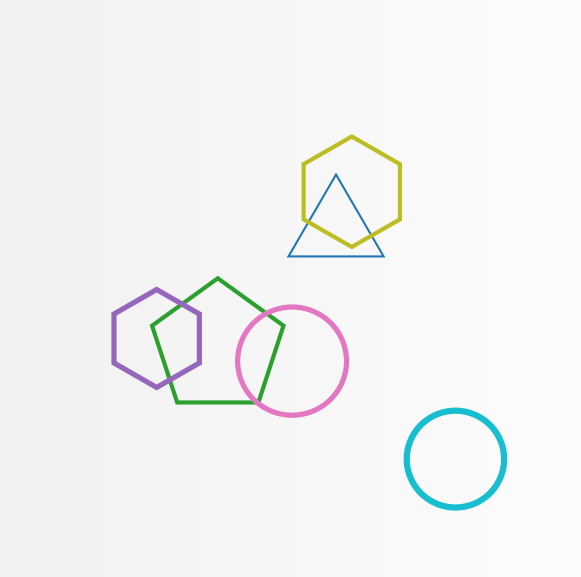[{"shape": "triangle", "thickness": 1, "radius": 0.47, "center": [0.578, 0.602]}, {"shape": "pentagon", "thickness": 2, "radius": 0.59, "center": [0.375, 0.398]}, {"shape": "hexagon", "thickness": 2.5, "radius": 0.42, "center": [0.27, 0.413]}, {"shape": "circle", "thickness": 2.5, "radius": 0.47, "center": [0.503, 0.374]}, {"shape": "hexagon", "thickness": 2, "radius": 0.48, "center": [0.605, 0.667]}, {"shape": "circle", "thickness": 3, "radius": 0.42, "center": [0.784, 0.204]}]